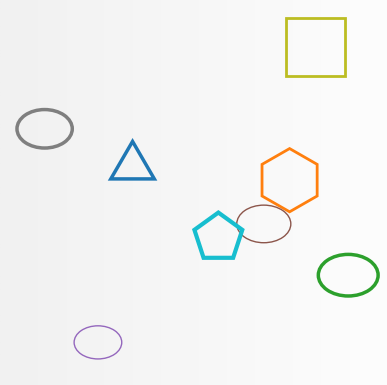[{"shape": "triangle", "thickness": 2.5, "radius": 0.32, "center": [0.342, 0.568]}, {"shape": "hexagon", "thickness": 2, "radius": 0.41, "center": [0.747, 0.532]}, {"shape": "oval", "thickness": 2.5, "radius": 0.39, "center": [0.899, 0.285]}, {"shape": "oval", "thickness": 1, "radius": 0.31, "center": [0.253, 0.111]}, {"shape": "oval", "thickness": 1, "radius": 0.35, "center": [0.681, 0.418]}, {"shape": "oval", "thickness": 2.5, "radius": 0.36, "center": [0.115, 0.665]}, {"shape": "square", "thickness": 2, "radius": 0.38, "center": [0.814, 0.878]}, {"shape": "pentagon", "thickness": 3, "radius": 0.32, "center": [0.564, 0.383]}]